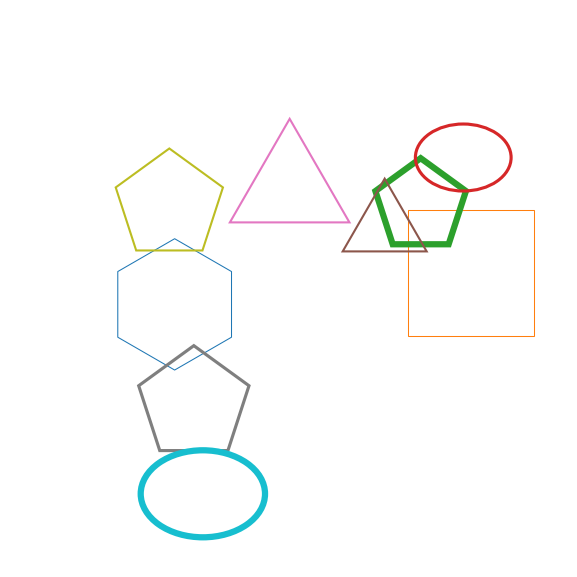[{"shape": "hexagon", "thickness": 0.5, "radius": 0.57, "center": [0.302, 0.472]}, {"shape": "square", "thickness": 0.5, "radius": 0.54, "center": [0.816, 0.527]}, {"shape": "pentagon", "thickness": 3, "radius": 0.41, "center": [0.728, 0.643]}, {"shape": "oval", "thickness": 1.5, "radius": 0.41, "center": [0.802, 0.726]}, {"shape": "triangle", "thickness": 1, "radius": 0.42, "center": [0.666, 0.606]}, {"shape": "triangle", "thickness": 1, "radius": 0.6, "center": [0.502, 0.674]}, {"shape": "pentagon", "thickness": 1.5, "radius": 0.5, "center": [0.336, 0.3]}, {"shape": "pentagon", "thickness": 1, "radius": 0.49, "center": [0.293, 0.644]}, {"shape": "oval", "thickness": 3, "radius": 0.54, "center": [0.351, 0.144]}]